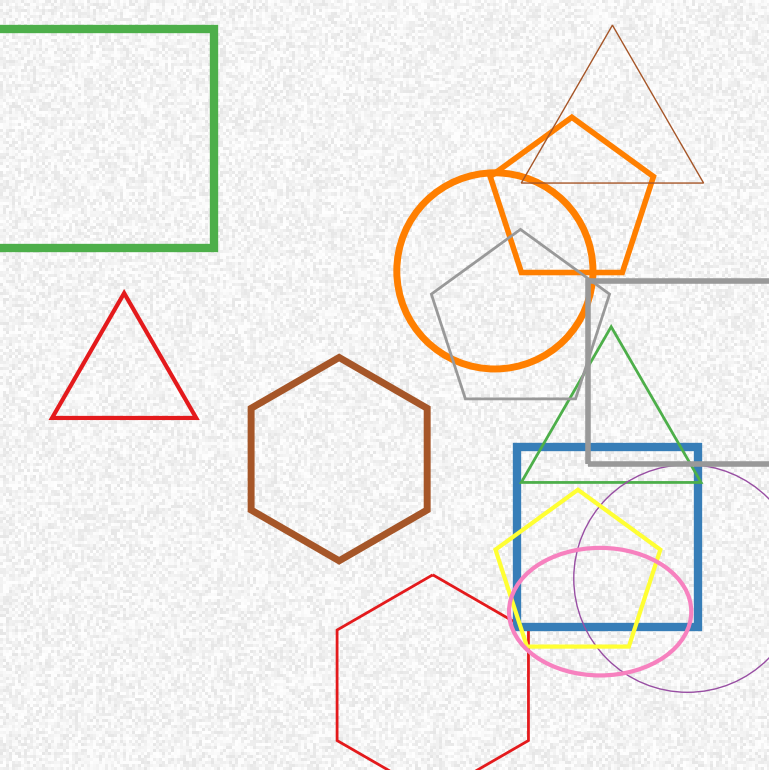[{"shape": "triangle", "thickness": 1.5, "radius": 0.54, "center": [0.161, 0.511]}, {"shape": "hexagon", "thickness": 1, "radius": 0.72, "center": [0.562, 0.11]}, {"shape": "square", "thickness": 3, "radius": 0.59, "center": [0.789, 0.302]}, {"shape": "square", "thickness": 3, "radius": 0.71, "center": [0.136, 0.82]}, {"shape": "triangle", "thickness": 1, "radius": 0.67, "center": [0.794, 0.441]}, {"shape": "circle", "thickness": 0.5, "radius": 0.74, "center": [0.893, 0.249]}, {"shape": "circle", "thickness": 2.5, "radius": 0.64, "center": [0.643, 0.648]}, {"shape": "pentagon", "thickness": 2, "radius": 0.56, "center": [0.743, 0.736]}, {"shape": "pentagon", "thickness": 1.5, "radius": 0.56, "center": [0.751, 0.251]}, {"shape": "triangle", "thickness": 0.5, "radius": 0.68, "center": [0.795, 0.831]}, {"shape": "hexagon", "thickness": 2.5, "radius": 0.66, "center": [0.44, 0.404]}, {"shape": "oval", "thickness": 1.5, "radius": 0.59, "center": [0.779, 0.206]}, {"shape": "square", "thickness": 2, "radius": 0.59, "center": [0.882, 0.516]}, {"shape": "pentagon", "thickness": 1, "radius": 0.61, "center": [0.676, 0.58]}]